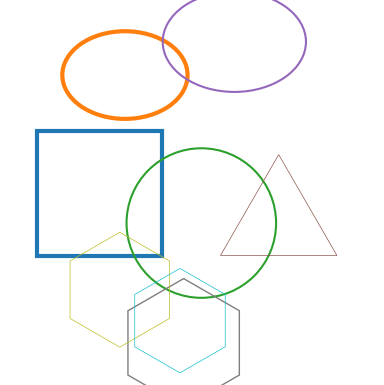[{"shape": "square", "thickness": 3, "radius": 0.81, "center": [0.259, 0.497]}, {"shape": "oval", "thickness": 3, "radius": 0.81, "center": [0.325, 0.805]}, {"shape": "circle", "thickness": 1.5, "radius": 0.97, "center": [0.523, 0.421]}, {"shape": "oval", "thickness": 1.5, "radius": 0.93, "center": [0.609, 0.891]}, {"shape": "triangle", "thickness": 0.5, "radius": 0.87, "center": [0.724, 0.424]}, {"shape": "hexagon", "thickness": 1, "radius": 0.84, "center": [0.477, 0.109]}, {"shape": "hexagon", "thickness": 0.5, "radius": 0.75, "center": [0.311, 0.248]}, {"shape": "hexagon", "thickness": 0.5, "radius": 0.68, "center": [0.467, 0.167]}]